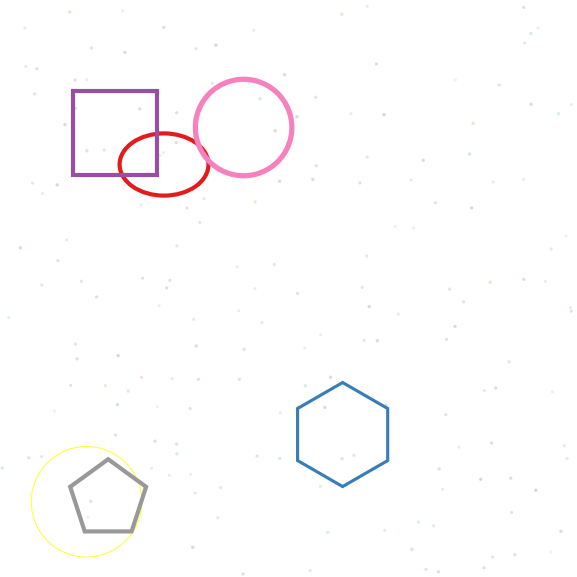[{"shape": "oval", "thickness": 2, "radius": 0.38, "center": [0.284, 0.714]}, {"shape": "hexagon", "thickness": 1.5, "radius": 0.45, "center": [0.593, 0.247]}, {"shape": "square", "thickness": 2, "radius": 0.36, "center": [0.199, 0.769]}, {"shape": "circle", "thickness": 0.5, "radius": 0.48, "center": [0.15, 0.13]}, {"shape": "circle", "thickness": 2.5, "radius": 0.42, "center": [0.422, 0.778]}, {"shape": "pentagon", "thickness": 2, "radius": 0.35, "center": [0.187, 0.135]}]